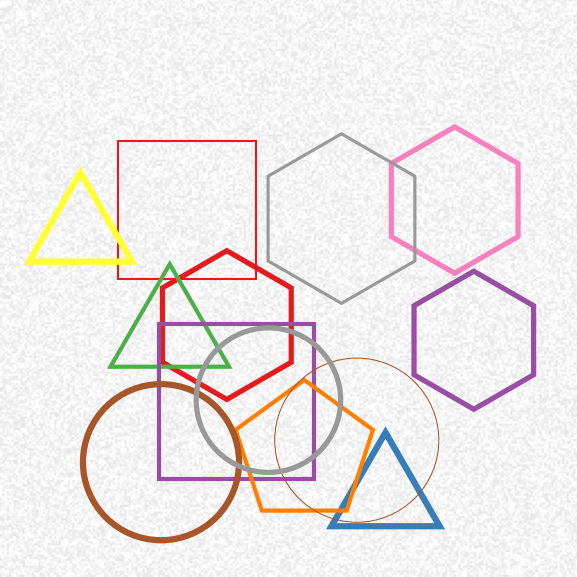[{"shape": "square", "thickness": 1, "radius": 0.6, "center": [0.324, 0.635]}, {"shape": "hexagon", "thickness": 2.5, "radius": 0.64, "center": [0.393, 0.436]}, {"shape": "triangle", "thickness": 3, "radius": 0.54, "center": [0.668, 0.142]}, {"shape": "triangle", "thickness": 2, "radius": 0.59, "center": [0.294, 0.423]}, {"shape": "square", "thickness": 2, "radius": 0.67, "center": [0.41, 0.304]}, {"shape": "hexagon", "thickness": 2.5, "radius": 0.6, "center": [0.82, 0.41]}, {"shape": "pentagon", "thickness": 2, "radius": 0.63, "center": [0.527, 0.216]}, {"shape": "triangle", "thickness": 3, "radius": 0.51, "center": [0.139, 0.598]}, {"shape": "circle", "thickness": 3, "radius": 0.68, "center": [0.279, 0.199]}, {"shape": "circle", "thickness": 0.5, "radius": 0.71, "center": [0.618, 0.237]}, {"shape": "hexagon", "thickness": 2.5, "radius": 0.63, "center": [0.787, 0.653]}, {"shape": "circle", "thickness": 2.5, "radius": 0.63, "center": [0.465, 0.306]}, {"shape": "hexagon", "thickness": 1.5, "radius": 0.73, "center": [0.591, 0.621]}]